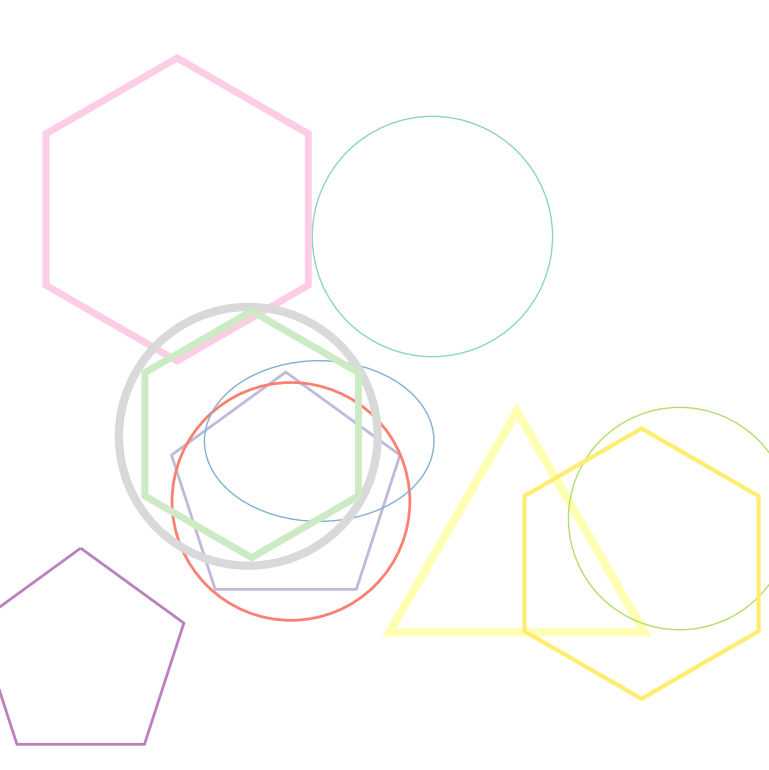[{"shape": "circle", "thickness": 0.5, "radius": 0.78, "center": [0.562, 0.693]}, {"shape": "triangle", "thickness": 3, "radius": 0.96, "center": [0.671, 0.274]}, {"shape": "pentagon", "thickness": 1, "radius": 0.78, "center": [0.371, 0.361]}, {"shape": "circle", "thickness": 1, "radius": 0.77, "center": [0.378, 0.349]}, {"shape": "oval", "thickness": 0.5, "radius": 0.75, "center": [0.415, 0.427]}, {"shape": "circle", "thickness": 0.5, "radius": 0.72, "center": [0.883, 0.327]}, {"shape": "hexagon", "thickness": 2.5, "radius": 0.98, "center": [0.23, 0.728]}, {"shape": "circle", "thickness": 3, "radius": 0.84, "center": [0.322, 0.433]}, {"shape": "pentagon", "thickness": 1, "radius": 0.7, "center": [0.105, 0.147]}, {"shape": "hexagon", "thickness": 2.5, "radius": 0.8, "center": [0.327, 0.436]}, {"shape": "hexagon", "thickness": 1.5, "radius": 0.88, "center": [0.833, 0.268]}]